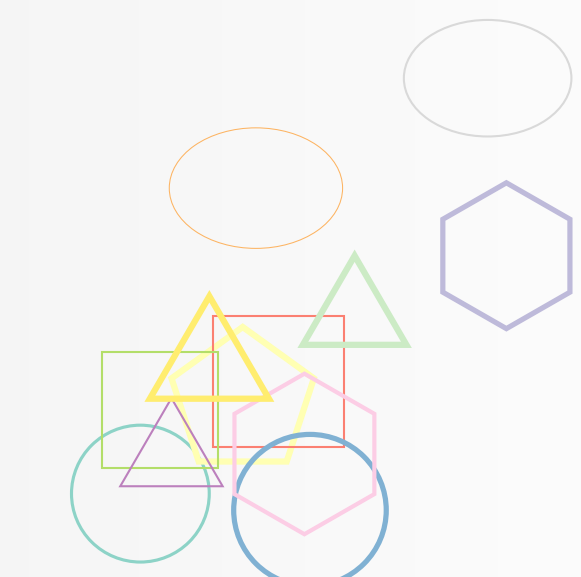[{"shape": "circle", "thickness": 1.5, "radius": 0.59, "center": [0.242, 0.144]}, {"shape": "pentagon", "thickness": 3, "radius": 0.64, "center": [0.418, 0.304]}, {"shape": "hexagon", "thickness": 2.5, "radius": 0.63, "center": [0.871, 0.556]}, {"shape": "square", "thickness": 1, "radius": 0.57, "center": [0.479, 0.339]}, {"shape": "circle", "thickness": 2.5, "radius": 0.66, "center": [0.533, 0.116]}, {"shape": "oval", "thickness": 0.5, "radius": 0.75, "center": [0.44, 0.673]}, {"shape": "square", "thickness": 1, "radius": 0.5, "center": [0.275, 0.29]}, {"shape": "hexagon", "thickness": 2, "radius": 0.69, "center": [0.524, 0.213]}, {"shape": "oval", "thickness": 1, "radius": 0.72, "center": [0.839, 0.864]}, {"shape": "triangle", "thickness": 1, "radius": 0.51, "center": [0.295, 0.208]}, {"shape": "triangle", "thickness": 3, "radius": 0.51, "center": [0.61, 0.453]}, {"shape": "triangle", "thickness": 3, "radius": 0.59, "center": [0.36, 0.368]}]